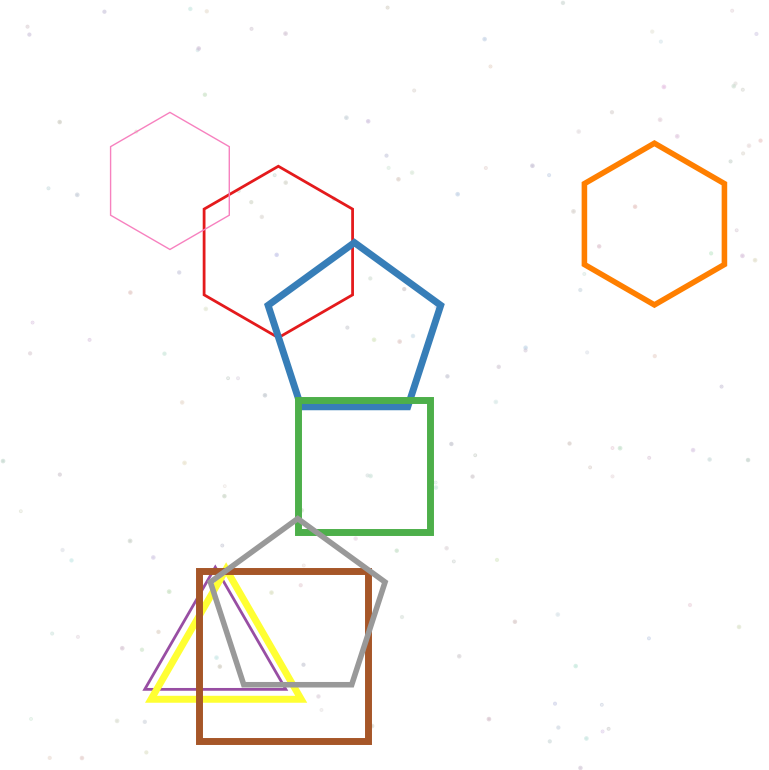[{"shape": "hexagon", "thickness": 1, "radius": 0.56, "center": [0.361, 0.673]}, {"shape": "pentagon", "thickness": 2.5, "radius": 0.59, "center": [0.46, 0.567]}, {"shape": "square", "thickness": 2.5, "radius": 0.43, "center": [0.473, 0.395]}, {"shape": "triangle", "thickness": 1, "radius": 0.53, "center": [0.28, 0.158]}, {"shape": "hexagon", "thickness": 2, "radius": 0.52, "center": [0.85, 0.709]}, {"shape": "triangle", "thickness": 2.5, "radius": 0.56, "center": [0.294, 0.148]}, {"shape": "square", "thickness": 2.5, "radius": 0.55, "center": [0.368, 0.148]}, {"shape": "hexagon", "thickness": 0.5, "radius": 0.45, "center": [0.221, 0.765]}, {"shape": "pentagon", "thickness": 2, "radius": 0.6, "center": [0.387, 0.207]}]